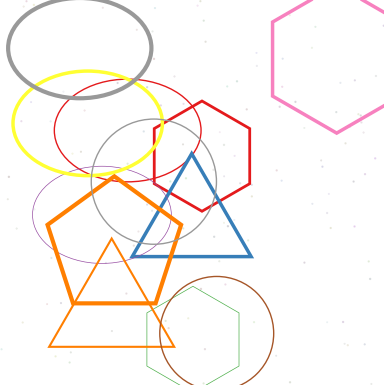[{"shape": "hexagon", "thickness": 2, "radius": 0.72, "center": [0.525, 0.594]}, {"shape": "oval", "thickness": 1, "radius": 0.95, "center": [0.332, 0.661]}, {"shape": "triangle", "thickness": 2.5, "radius": 0.89, "center": [0.498, 0.423]}, {"shape": "hexagon", "thickness": 0.5, "radius": 0.69, "center": [0.501, 0.118]}, {"shape": "oval", "thickness": 0.5, "radius": 0.9, "center": [0.265, 0.442]}, {"shape": "pentagon", "thickness": 3, "radius": 0.91, "center": [0.297, 0.36]}, {"shape": "triangle", "thickness": 1.5, "radius": 0.94, "center": [0.29, 0.193]}, {"shape": "oval", "thickness": 2.5, "radius": 0.97, "center": [0.228, 0.68]}, {"shape": "circle", "thickness": 1, "radius": 0.74, "center": [0.563, 0.134]}, {"shape": "hexagon", "thickness": 2.5, "radius": 0.96, "center": [0.875, 0.847]}, {"shape": "oval", "thickness": 3, "radius": 0.93, "center": [0.207, 0.875]}, {"shape": "circle", "thickness": 1, "radius": 0.81, "center": [0.4, 0.528]}]